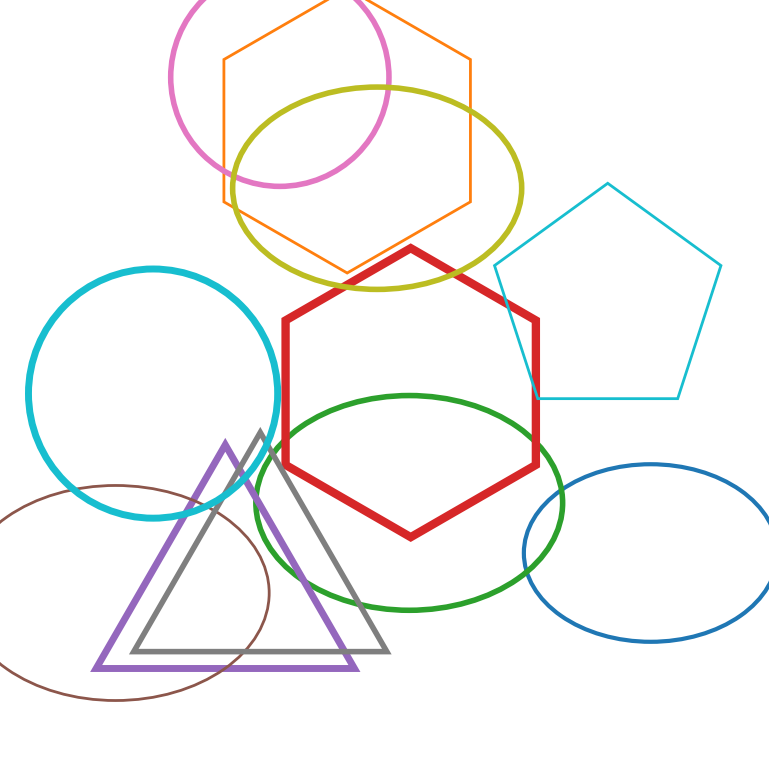[{"shape": "oval", "thickness": 1.5, "radius": 0.82, "center": [0.845, 0.282]}, {"shape": "hexagon", "thickness": 1, "radius": 0.92, "center": [0.451, 0.83]}, {"shape": "oval", "thickness": 2, "radius": 1.0, "center": [0.531, 0.347]}, {"shape": "hexagon", "thickness": 3, "radius": 0.94, "center": [0.533, 0.49]}, {"shape": "triangle", "thickness": 2.5, "radius": 0.97, "center": [0.293, 0.229]}, {"shape": "oval", "thickness": 1, "radius": 1.0, "center": [0.15, 0.23]}, {"shape": "circle", "thickness": 2, "radius": 0.71, "center": [0.363, 0.9]}, {"shape": "triangle", "thickness": 2, "radius": 0.95, "center": [0.338, 0.249]}, {"shape": "oval", "thickness": 2, "radius": 0.94, "center": [0.49, 0.756]}, {"shape": "circle", "thickness": 2.5, "radius": 0.81, "center": [0.199, 0.489]}, {"shape": "pentagon", "thickness": 1, "radius": 0.77, "center": [0.789, 0.607]}]